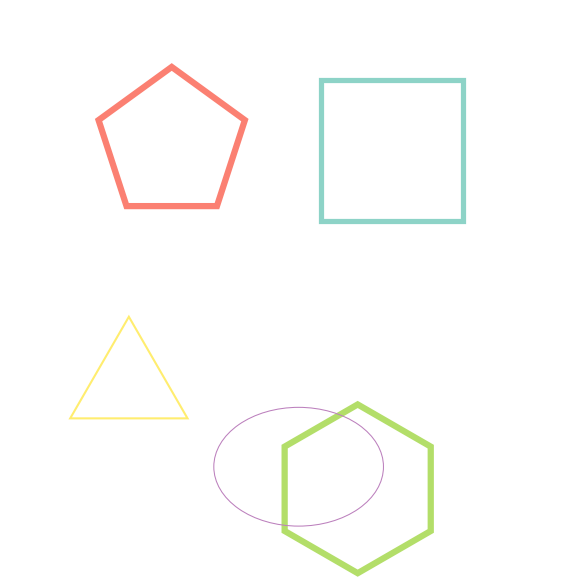[{"shape": "square", "thickness": 2.5, "radius": 0.61, "center": [0.679, 0.739]}, {"shape": "pentagon", "thickness": 3, "radius": 0.67, "center": [0.297, 0.75]}, {"shape": "hexagon", "thickness": 3, "radius": 0.73, "center": [0.619, 0.153]}, {"shape": "oval", "thickness": 0.5, "radius": 0.73, "center": [0.517, 0.191]}, {"shape": "triangle", "thickness": 1, "radius": 0.59, "center": [0.223, 0.333]}]